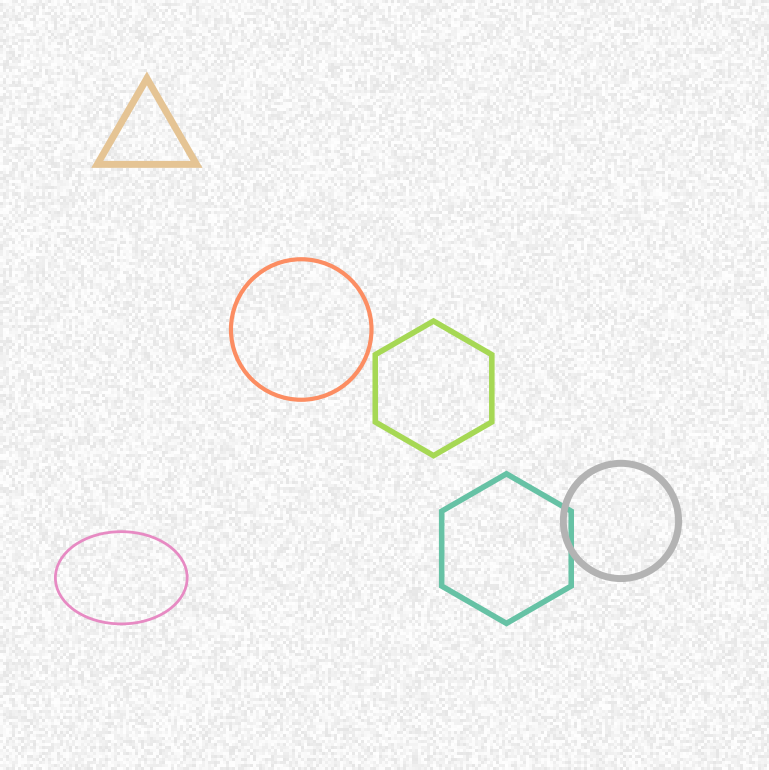[{"shape": "hexagon", "thickness": 2, "radius": 0.49, "center": [0.658, 0.288]}, {"shape": "circle", "thickness": 1.5, "radius": 0.46, "center": [0.391, 0.572]}, {"shape": "oval", "thickness": 1, "radius": 0.43, "center": [0.158, 0.25]}, {"shape": "hexagon", "thickness": 2, "radius": 0.44, "center": [0.563, 0.496]}, {"shape": "triangle", "thickness": 2.5, "radius": 0.37, "center": [0.191, 0.824]}, {"shape": "circle", "thickness": 2.5, "radius": 0.37, "center": [0.806, 0.323]}]